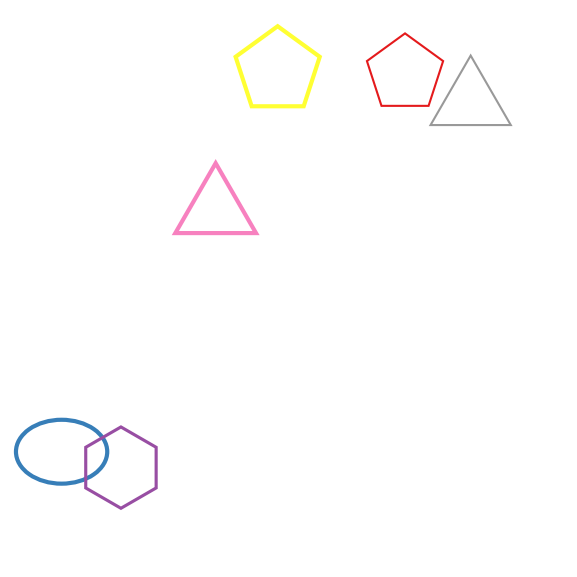[{"shape": "pentagon", "thickness": 1, "radius": 0.35, "center": [0.701, 0.872]}, {"shape": "oval", "thickness": 2, "radius": 0.4, "center": [0.107, 0.217]}, {"shape": "hexagon", "thickness": 1.5, "radius": 0.35, "center": [0.209, 0.189]}, {"shape": "pentagon", "thickness": 2, "radius": 0.38, "center": [0.481, 0.877]}, {"shape": "triangle", "thickness": 2, "radius": 0.4, "center": [0.373, 0.636]}, {"shape": "triangle", "thickness": 1, "radius": 0.4, "center": [0.815, 0.823]}]